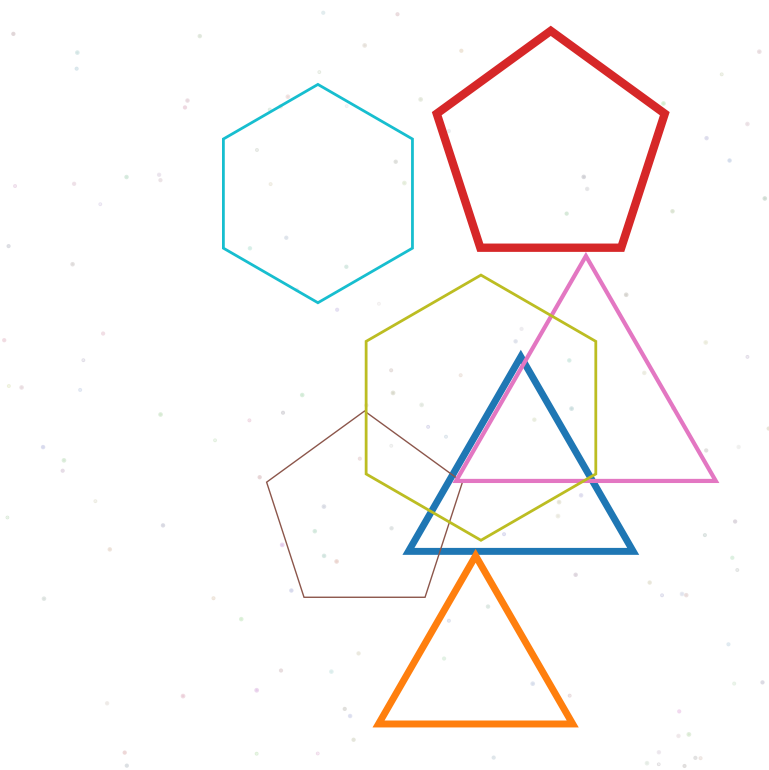[{"shape": "triangle", "thickness": 2.5, "radius": 0.84, "center": [0.676, 0.368]}, {"shape": "triangle", "thickness": 2.5, "radius": 0.73, "center": [0.618, 0.133]}, {"shape": "pentagon", "thickness": 3, "radius": 0.78, "center": [0.715, 0.804]}, {"shape": "pentagon", "thickness": 0.5, "radius": 0.67, "center": [0.473, 0.332]}, {"shape": "triangle", "thickness": 1.5, "radius": 0.97, "center": [0.761, 0.473]}, {"shape": "hexagon", "thickness": 1, "radius": 0.86, "center": [0.625, 0.471]}, {"shape": "hexagon", "thickness": 1, "radius": 0.71, "center": [0.413, 0.749]}]